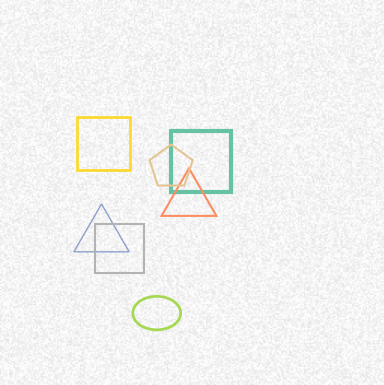[{"shape": "square", "thickness": 3, "radius": 0.39, "center": [0.522, 0.58]}, {"shape": "triangle", "thickness": 1.5, "radius": 0.41, "center": [0.491, 0.48]}, {"shape": "triangle", "thickness": 1, "radius": 0.41, "center": [0.264, 0.387]}, {"shape": "oval", "thickness": 2, "radius": 0.31, "center": [0.407, 0.187]}, {"shape": "square", "thickness": 2, "radius": 0.34, "center": [0.268, 0.626]}, {"shape": "pentagon", "thickness": 1.5, "radius": 0.29, "center": [0.444, 0.566]}, {"shape": "square", "thickness": 1.5, "radius": 0.32, "center": [0.309, 0.355]}]